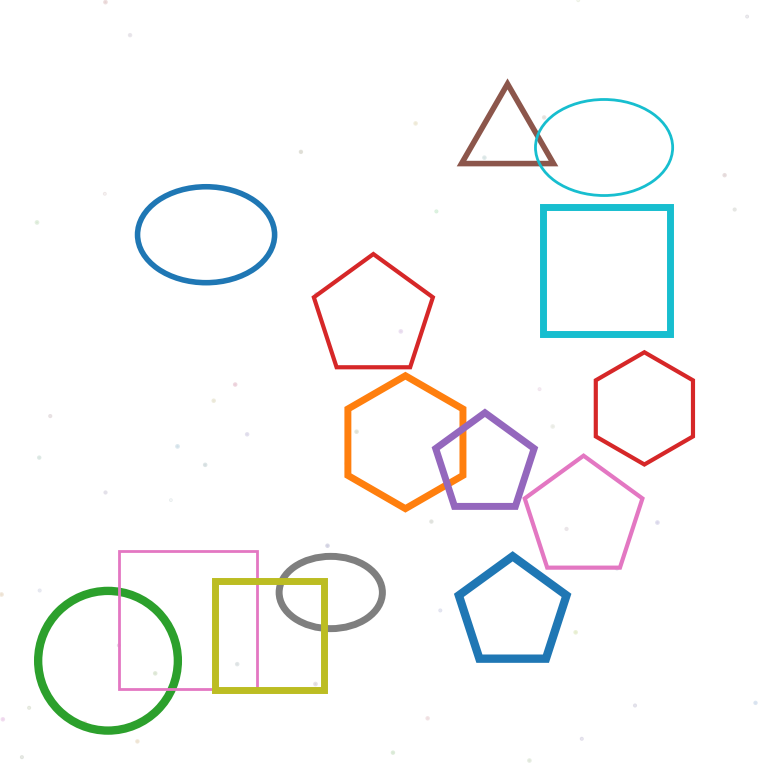[{"shape": "oval", "thickness": 2, "radius": 0.45, "center": [0.268, 0.695]}, {"shape": "pentagon", "thickness": 3, "radius": 0.37, "center": [0.666, 0.204]}, {"shape": "hexagon", "thickness": 2.5, "radius": 0.43, "center": [0.527, 0.426]}, {"shape": "circle", "thickness": 3, "radius": 0.45, "center": [0.14, 0.142]}, {"shape": "hexagon", "thickness": 1.5, "radius": 0.36, "center": [0.837, 0.47]}, {"shape": "pentagon", "thickness": 1.5, "radius": 0.41, "center": [0.485, 0.589]}, {"shape": "pentagon", "thickness": 2.5, "radius": 0.34, "center": [0.63, 0.397]}, {"shape": "triangle", "thickness": 2, "radius": 0.34, "center": [0.659, 0.822]}, {"shape": "square", "thickness": 1, "radius": 0.45, "center": [0.244, 0.195]}, {"shape": "pentagon", "thickness": 1.5, "radius": 0.4, "center": [0.758, 0.328]}, {"shape": "oval", "thickness": 2.5, "radius": 0.34, "center": [0.43, 0.231]}, {"shape": "square", "thickness": 2.5, "radius": 0.35, "center": [0.349, 0.175]}, {"shape": "square", "thickness": 2.5, "radius": 0.41, "center": [0.787, 0.649]}, {"shape": "oval", "thickness": 1, "radius": 0.45, "center": [0.785, 0.808]}]